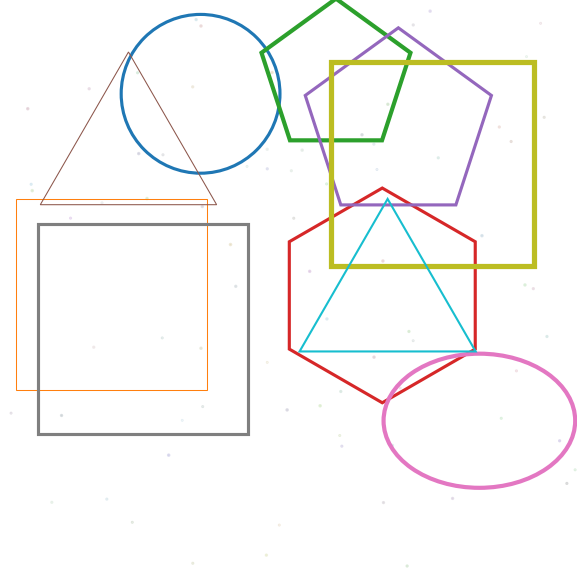[{"shape": "circle", "thickness": 1.5, "radius": 0.69, "center": [0.347, 0.837]}, {"shape": "square", "thickness": 0.5, "radius": 0.83, "center": [0.193, 0.489]}, {"shape": "pentagon", "thickness": 2, "radius": 0.68, "center": [0.582, 0.866]}, {"shape": "hexagon", "thickness": 1.5, "radius": 0.93, "center": [0.662, 0.488]}, {"shape": "pentagon", "thickness": 1.5, "radius": 0.85, "center": [0.69, 0.781]}, {"shape": "triangle", "thickness": 0.5, "radius": 0.88, "center": [0.222, 0.733]}, {"shape": "oval", "thickness": 2, "radius": 0.83, "center": [0.83, 0.271]}, {"shape": "square", "thickness": 1.5, "radius": 0.91, "center": [0.248, 0.43]}, {"shape": "square", "thickness": 2.5, "radius": 0.88, "center": [0.749, 0.716]}, {"shape": "triangle", "thickness": 1, "radius": 0.88, "center": [0.671, 0.479]}]